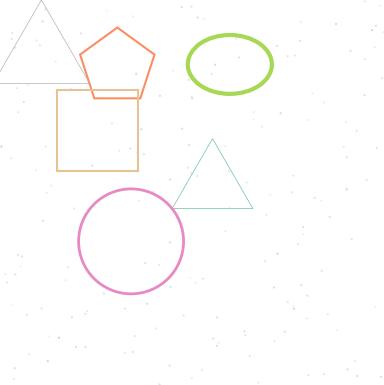[{"shape": "triangle", "thickness": 0.5, "radius": 0.61, "center": [0.552, 0.519]}, {"shape": "pentagon", "thickness": 1.5, "radius": 0.51, "center": [0.305, 0.827]}, {"shape": "circle", "thickness": 2, "radius": 0.68, "center": [0.34, 0.373]}, {"shape": "oval", "thickness": 3, "radius": 0.55, "center": [0.597, 0.833]}, {"shape": "square", "thickness": 1.5, "radius": 0.52, "center": [0.254, 0.661]}, {"shape": "triangle", "thickness": 0.5, "radius": 0.72, "center": [0.108, 0.855]}]